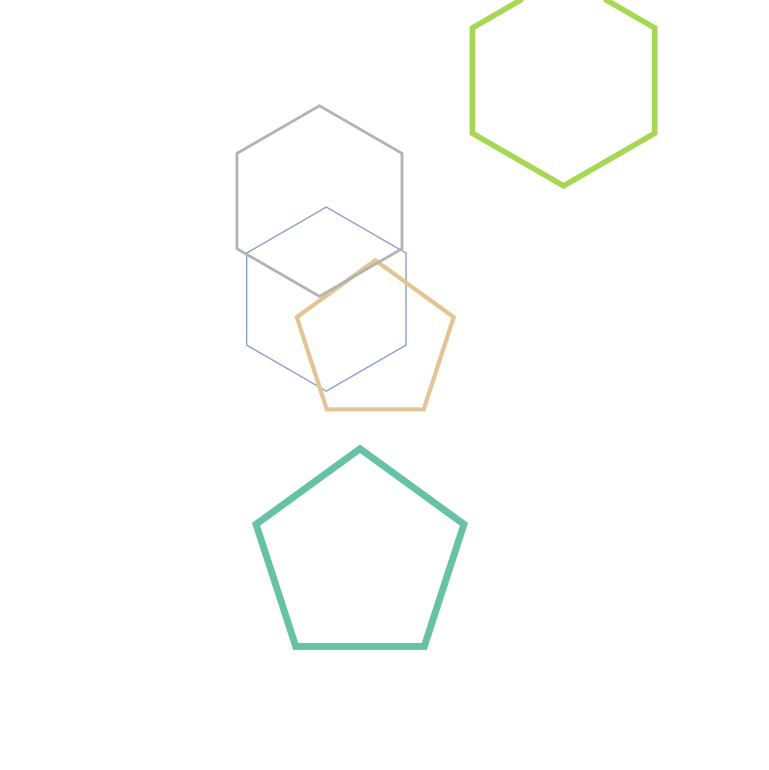[{"shape": "pentagon", "thickness": 2.5, "radius": 0.71, "center": [0.468, 0.275]}, {"shape": "hexagon", "thickness": 0.5, "radius": 0.6, "center": [0.424, 0.612]}, {"shape": "hexagon", "thickness": 2, "radius": 0.68, "center": [0.732, 0.895]}, {"shape": "pentagon", "thickness": 1.5, "radius": 0.54, "center": [0.487, 0.555]}, {"shape": "hexagon", "thickness": 1, "radius": 0.62, "center": [0.415, 0.739]}]